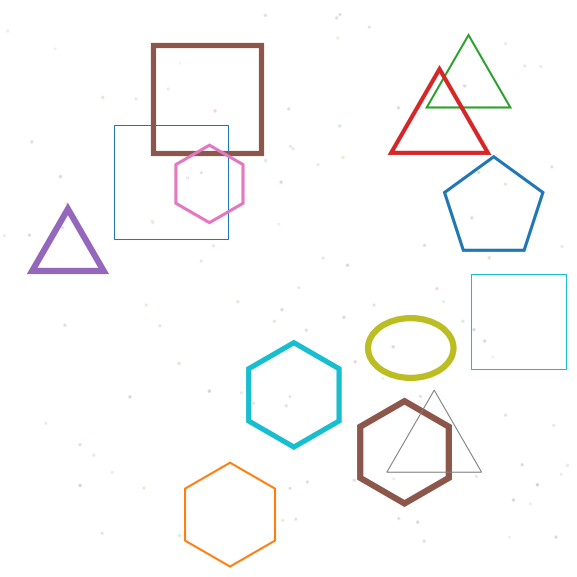[{"shape": "pentagon", "thickness": 1.5, "radius": 0.45, "center": [0.855, 0.638]}, {"shape": "square", "thickness": 0.5, "radius": 0.49, "center": [0.297, 0.684]}, {"shape": "hexagon", "thickness": 1, "radius": 0.45, "center": [0.398, 0.108]}, {"shape": "triangle", "thickness": 1, "radius": 0.42, "center": [0.811, 0.855]}, {"shape": "triangle", "thickness": 2, "radius": 0.48, "center": [0.761, 0.783]}, {"shape": "triangle", "thickness": 3, "radius": 0.36, "center": [0.118, 0.566]}, {"shape": "hexagon", "thickness": 3, "radius": 0.44, "center": [0.7, 0.216]}, {"shape": "square", "thickness": 2.5, "radius": 0.47, "center": [0.359, 0.828]}, {"shape": "hexagon", "thickness": 1.5, "radius": 0.34, "center": [0.363, 0.681]}, {"shape": "triangle", "thickness": 0.5, "radius": 0.47, "center": [0.752, 0.229]}, {"shape": "oval", "thickness": 3, "radius": 0.37, "center": [0.711, 0.397]}, {"shape": "hexagon", "thickness": 2.5, "radius": 0.45, "center": [0.509, 0.315]}, {"shape": "square", "thickness": 0.5, "radius": 0.41, "center": [0.897, 0.442]}]